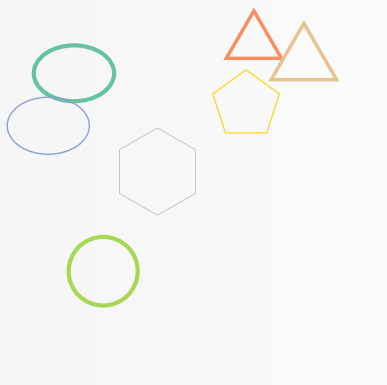[{"shape": "oval", "thickness": 3, "radius": 0.52, "center": [0.191, 0.81]}, {"shape": "triangle", "thickness": 2.5, "radius": 0.41, "center": [0.655, 0.89]}, {"shape": "oval", "thickness": 1, "radius": 0.53, "center": [0.125, 0.673]}, {"shape": "circle", "thickness": 3, "radius": 0.45, "center": [0.266, 0.296]}, {"shape": "pentagon", "thickness": 1, "radius": 0.45, "center": [0.635, 0.728]}, {"shape": "triangle", "thickness": 2.5, "radius": 0.49, "center": [0.784, 0.842]}, {"shape": "hexagon", "thickness": 0.5, "radius": 0.57, "center": [0.406, 0.554]}]